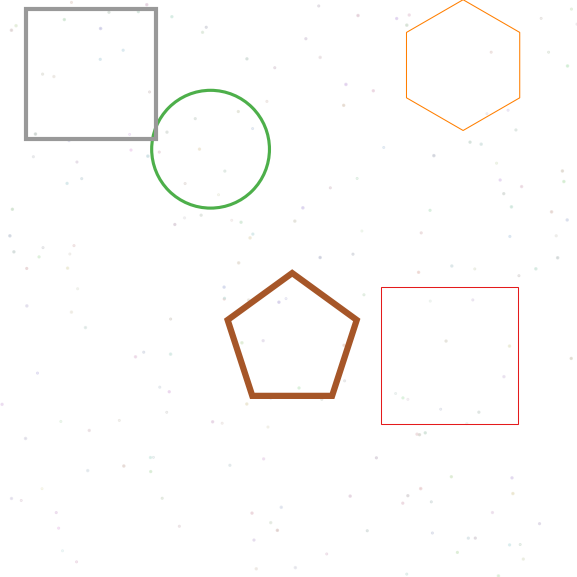[{"shape": "square", "thickness": 0.5, "radius": 0.59, "center": [0.778, 0.384]}, {"shape": "circle", "thickness": 1.5, "radius": 0.51, "center": [0.365, 0.741]}, {"shape": "hexagon", "thickness": 0.5, "radius": 0.57, "center": [0.802, 0.886]}, {"shape": "pentagon", "thickness": 3, "radius": 0.59, "center": [0.506, 0.409]}, {"shape": "square", "thickness": 2, "radius": 0.56, "center": [0.158, 0.871]}]